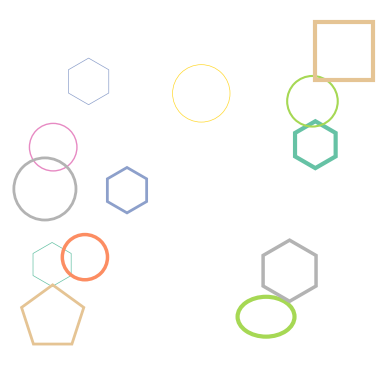[{"shape": "hexagon", "thickness": 0.5, "radius": 0.29, "center": [0.135, 0.313]}, {"shape": "hexagon", "thickness": 3, "radius": 0.3, "center": [0.819, 0.624]}, {"shape": "circle", "thickness": 2.5, "radius": 0.29, "center": [0.221, 0.332]}, {"shape": "hexagon", "thickness": 0.5, "radius": 0.3, "center": [0.23, 0.789]}, {"shape": "hexagon", "thickness": 2, "radius": 0.29, "center": [0.33, 0.506]}, {"shape": "circle", "thickness": 1, "radius": 0.31, "center": [0.138, 0.618]}, {"shape": "circle", "thickness": 1.5, "radius": 0.33, "center": [0.812, 0.737]}, {"shape": "oval", "thickness": 3, "radius": 0.37, "center": [0.691, 0.177]}, {"shape": "circle", "thickness": 0.5, "radius": 0.37, "center": [0.523, 0.757]}, {"shape": "square", "thickness": 3, "radius": 0.38, "center": [0.893, 0.867]}, {"shape": "pentagon", "thickness": 2, "radius": 0.42, "center": [0.137, 0.175]}, {"shape": "circle", "thickness": 2, "radius": 0.4, "center": [0.117, 0.509]}, {"shape": "hexagon", "thickness": 2.5, "radius": 0.4, "center": [0.752, 0.297]}]